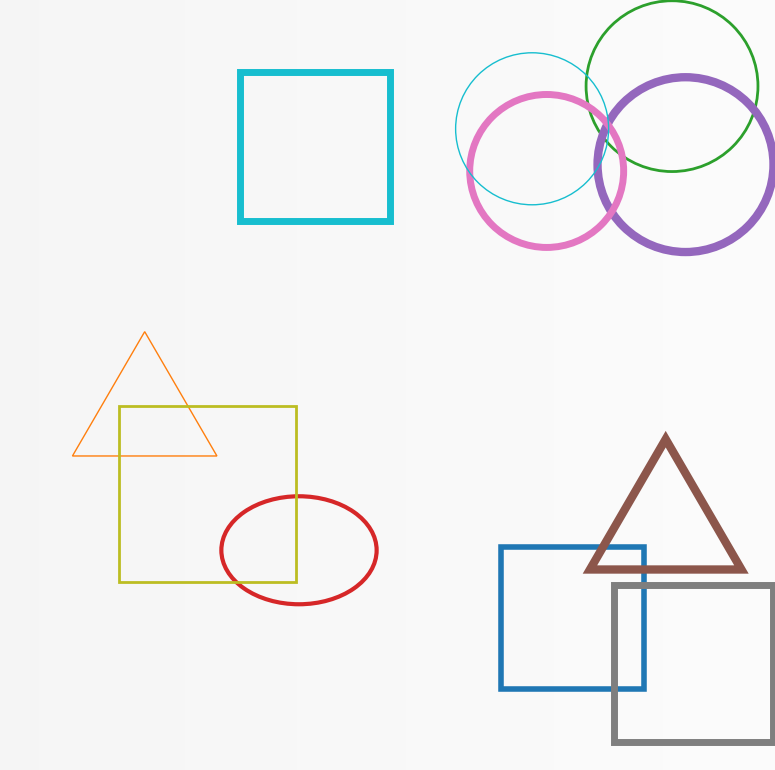[{"shape": "square", "thickness": 2, "radius": 0.46, "center": [0.739, 0.197]}, {"shape": "triangle", "thickness": 0.5, "radius": 0.54, "center": [0.187, 0.462]}, {"shape": "circle", "thickness": 1, "radius": 0.55, "center": [0.867, 0.888]}, {"shape": "oval", "thickness": 1.5, "radius": 0.5, "center": [0.386, 0.285]}, {"shape": "circle", "thickness": 3, "radius": 0.57, "center": [0.885, 0.786]}, {"shape": "triangle", "thickness": 3, "radius": 0.56, "center": [0.859, 0.317]}, {"shape": "circle", "thickness": 2.5, "radius": 0.5, "center": [0.705, 0.778]}, {"shape": "square", "thickness": 2.5, "radius": 0.51, "center": [0.895, 0.139]}, {"shape": "square", "thickness": 1, "radius": 0.57, "center": [0.268, 0.359]}, {"shape": "circle", "thickness": 0.5, "radius": 0.49, "center": [0.687, 0.833]}, {"shape": "square", "thickness": 2.5, "radius": 0.48, "center": [0.406, 0.81]}]